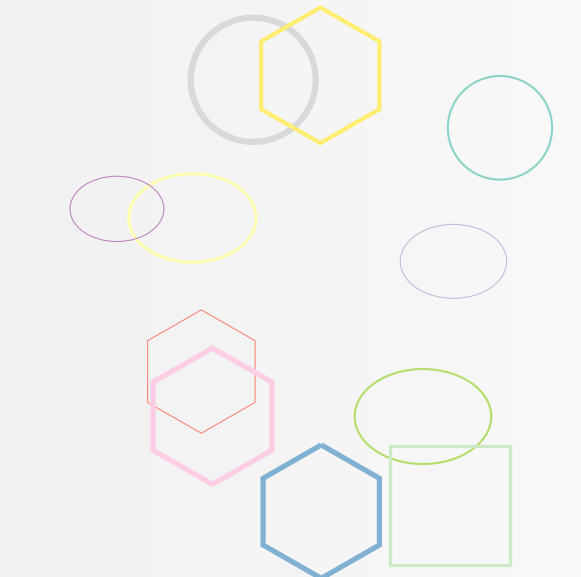[{"shape": "circle", "thickness": 1, "radius": 0.45, "center": [0.86, 0.778]}, {"shape": "oval", "thickness": 1.5, "radius": 0.55, "center": [0.331, 0.622]}, {"shape": "oval", "thickness": 0.5, "radius": 0.46, "center": [0.78, 0.547]}, {"shape": "hexagon", "thickness": 0.5, "radius": 0.53, "center": [0.346, 0.356]}, {"shape": "hexagon", "thickness": 2.5, "radius": 0.58, "center": [0.553, 0.113]}, {"shape": "oval", "thickness": 1, "radius": 0.59, "center": [0.728, 0.278]}, {"shape": "hexagon", "thickness": 2.5, "radius": 0.59, "center": [0.366, 0.279]}, {"shape": "circle", "thickness": 3, "radius": 0.54, "center": [0.436, 0.861]}, {"shape": "oval", "thickness": 0.5, "radius": 0.4, "center": [0.201, 0.637]}, {"shape": "square", "thickness": 1.5, "radius": 0.52, "center": [0.774, 0.124]}, {"shape": "hexagon", "thickness": 2, "radius": 0.59, "center": [0.551, 0.869]}]